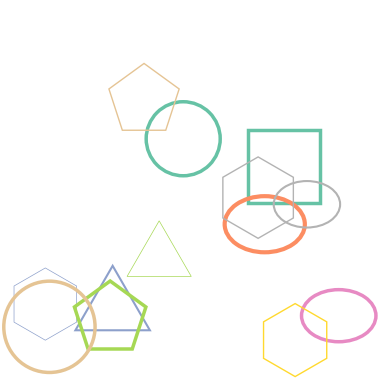[{"shape": "circle", "thickness": 2.5, "radius": 0.48, "center": [0.476, 0.64]}, {"shape": "square", "thickness": 2.5, "radius": 0.47, "center": [0.737, 0.567]}, {"shape": "oval", "thickness": 3, "radius": 0.52, "center": [0.688, 0.418]}, {"shape": "hexagon", "thickness": 0.5, "radius": 0.47, "center": [0.118, 0.21]}, {"shape": "triangle", "thickness": 1.5, "radius": 0.56, "center": [0.293, 0.198]}, {"shape": "oval", "thickness": 2.5, "radius": 0.48, "center": [0.88, 0.18]}, {"shape": "triangle", "thickness": 0.5, "radius": 0.48, "center": [0.413, 0.33]}, {"shape": "pentagon", "thickness": 2.5, "radius": 0.49, "center": [0.286, 0.172]}, {"shape": "hexagon", "thickness": 1, "radius": 0.47, "center": [0.767, 0.117]}, {"shape": "circle", "thickness": 2.5, "radius": 0.59, "center": [0.128, 0.151]}, {"shape": "pentagon", "thickness": 1, "radius": 0.48, "center": [0.374, 0.739]}, {"shape": "oval", "thickness": 1.5, "radius": 0.43, "center": [0.797, 0.469]}, {"shape": "hexagon", "thickness": 1, "radius": 0.53, "center": [0.67, 0.487]}]